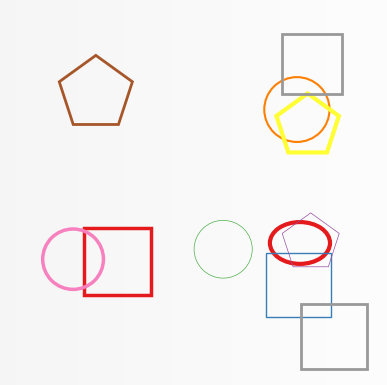[{"shape": "oval", "thickness": 3, "radius": 0.39, "center": [0.774, 0.369]}, {"shape": "square", "thickness": 2.5, "radius": 0.43, "center": [0.303, 0.321]}, {"shape": "square", "thickness": 1, "radius": 0.41, "center": [0.771, 0.261]}, {"shape": "circle", "thickness": 0.5, "radius": 0.38, "center": [0.576, 0.353]}, {"shape": "pentagon", "thickness": 0.5, "radius": 0.39, "center": [0.802, 0.37]}, {"shape": "circle", "thickness": 1.5, "radius": 0.42, "center": [0.766, 0.715]}, {"shape": "pentagon", "thickness": 3, "radius": 0.42, "center": [0.794, 0.673]}, {"shape": "pentagon", "thickness": 2, "radius": 0.5, "center": [0.247, 0.757]}, {"shape": "circle", "thickness": 2.5, "radius": 0.39, "center": [0.189, 0.327]}, {"shape": "square", "thickness": 2, "radius": 0.39, "center": [0.805, 0.834]}, {"shape": "square", "thickness": 2, "radius": 0.42, "center": [0.862, 0.126]}]